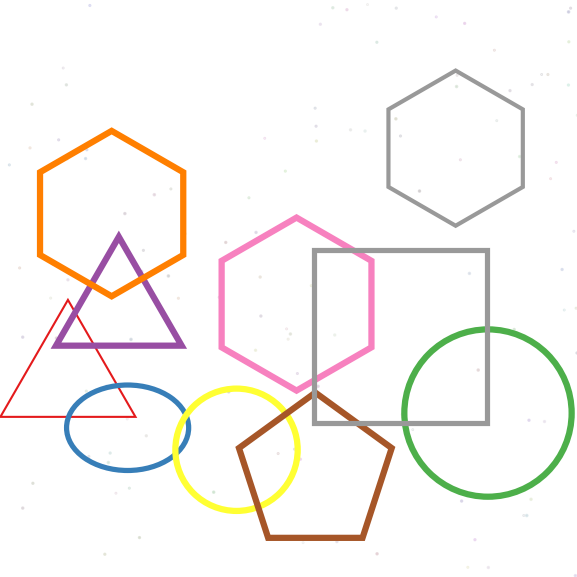[{"shape": "triangle", "thickness": 1, "radius": 0.68, "center": [0.118, 0.345]}, {"shape": "oval", "thickness": 2.5, "radius": 0.53, "center": [0.221, 0.258]}, {"shape": "circle", "thickness": 3, "radius": 0.72, "center": [0.845, 0.284]}, {"shape": "triangle", "thickness": 3, "radius": 0.63, "center": [0.206, 0.463]}, {"shape": "hexagon", "thickness": 3, "radius": 0.72, "center": [0.193, 0.629]}, {"shape": "circle", "thickness": 3, "radius": 0.53, "center": [0.41, 0.22]}, {"shape": "pentagon", "thickness": 3, "radius": 0.7, "center": [0.546, 0.18]}, {"shape": "hexagon", "thickness": 3, "radius": 0.75, "center": [0.514, 0.473]}, {"shape": "hexagon", "thickness": 2, "radius": 0.67, "center": [0.789, 0.743]}, {"shape": "square", "thickness": 2.5, "radius": 0.75, "center": [0.694, 0.417]}]